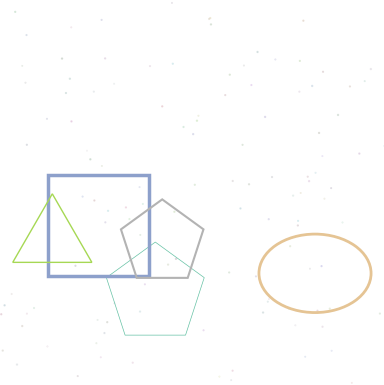[{"shape": "pentagon", "thickness": 0.5, "radius": 0.67, "center": [0.403, 0.238]}, {"shape": "square", "thickness": 2.5, "radius": 0.66, "center": [0.256, 0.414]}, {"shape": "triangle", "thickness": 1, "radius": 0.59, "center": [0.136, 0.378]}, {"shape": "oval", "thickness": 2, "radius": 0.73, "center": [0.818, 0.29]}, {"shape": "pentagon", "thickness": 1.5, "radius": 0.56, "center": [0.421, 0.369]}]